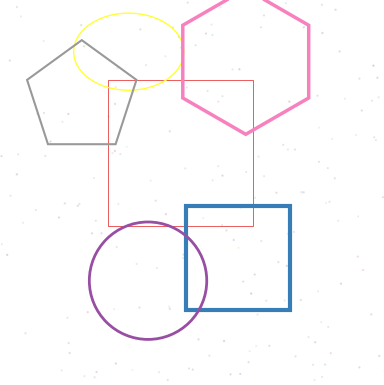[{"shape": "square", "thickness": 0.5, "radius": 0.95, "center": [0.469, 0.602]}, {"shape": "square", "thickness": 3, "radius": 0.68, "center": [0.618, 0.329]}, {"shape": "circle", "thickness": 2, "radius": 0.76, "center": [0.385, 0.271]}, {"shape": "oval", "thickness": 1, "radius": 0.71, "center": [0.334, 0.866]}, {"shape": "hexagon", "thickness": 2.5, "radius": 0.94, "center": [0.638, 0.84]}, {"shape": "pentagon", "thickness": 1.5, "radius": 0.75, "center": [0.212, 0.746]}]